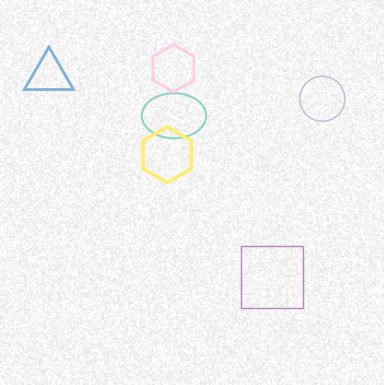[{"shape": "oval", "thickness": 1.5, "radius": 0.42, "center": [0.452, 0.699]}, {"shape": "circle", "thickness": 1, "radius": 0.29, "center": [0.837, 0.743]}, {"shape": "triangle", "thickness": 2, "radius": 0.37, "center": [0.127, 0.804]}, {"shape": "hexagon", "thickness": 2, "radius": 0.31, "center": [0.45, 0.823]}, {"shape": "square", "thickness": 1, "radius": 0.4, "center": [0.708, 0.28]}, {"shape": "hexagon", "thickness": 2.5, "radius": 0.36, "center": [0.434, 0.598]}]